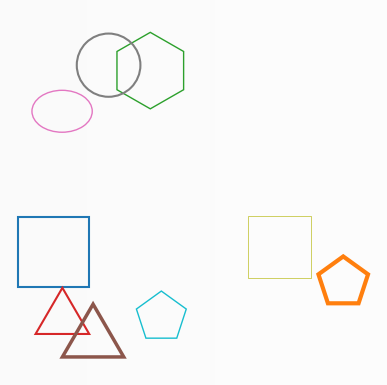[{"shape": "square", "thickness": 1.5, "radius": 0.45, "center": [0.138, 0.345]}, {"shape": "pentagon", "thickness": 3, "radius": 0.34, "center": [0.886, 0.267]}, {"shape": "hexagon", "thickness": 1, "radius": 0.5, "center": [0.388, 0.817]}, {"shape": "triangle", "thickness": 1.5, "radius": 0.4, "center": [0.161, 0.172]}, {"shape": "triangle", "thickness": 2.5, "radius": 0.46, "center": [0.24, 0.119]}, {"shape": "oval", "thickness": 1, "radius": 0.39, "center": [0.16, 0.711]}, {"shape": "circle", "thickness": 1.5, "radius": 0.41, "center": [0.28, 0.831]}, {"shape": "square", "thickness": 0.5, "radius": 0.4, "center": [0.72, 0.359]}, {"shape": "pentagon", "thickness": 1, "radius": 0.34, "center": [0.416, 0.176]}]